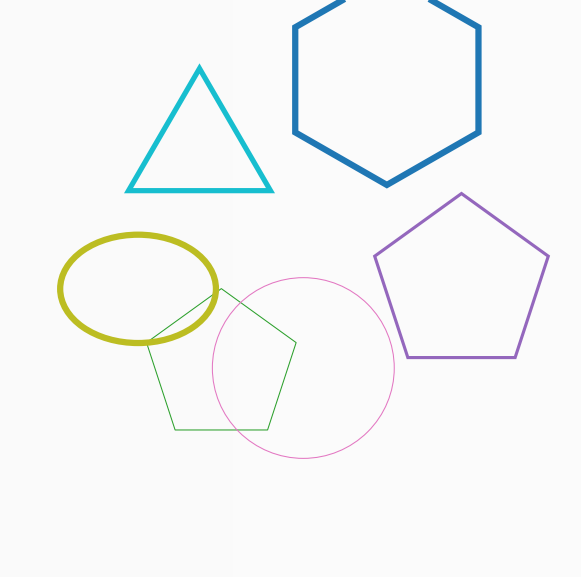[{"shape": "hexagon", "thickness": 3, "radius": 0.91, "center": [0.666, 0.861]}, {"shape": "pentagon", "thickness": 0.5, "radius": 0.68, "center": [0.381, 0.364]}, {"shape": "pentagon", "thickness": 1.5, "radius": 0.79, "center": [0.794, 0.507]}, {"shape": "circle", "thickness": 0.5, "radius": 0.78, "center": [0.522, 0.362]}, {"shape": "oval", "thickness": 3, "radius": 0.67, "center": [0.238, 0.499]}, {"shape": "triangle", "thickness": 2.5, "radius": 0.71, "center": [0.343, 0.739]}]